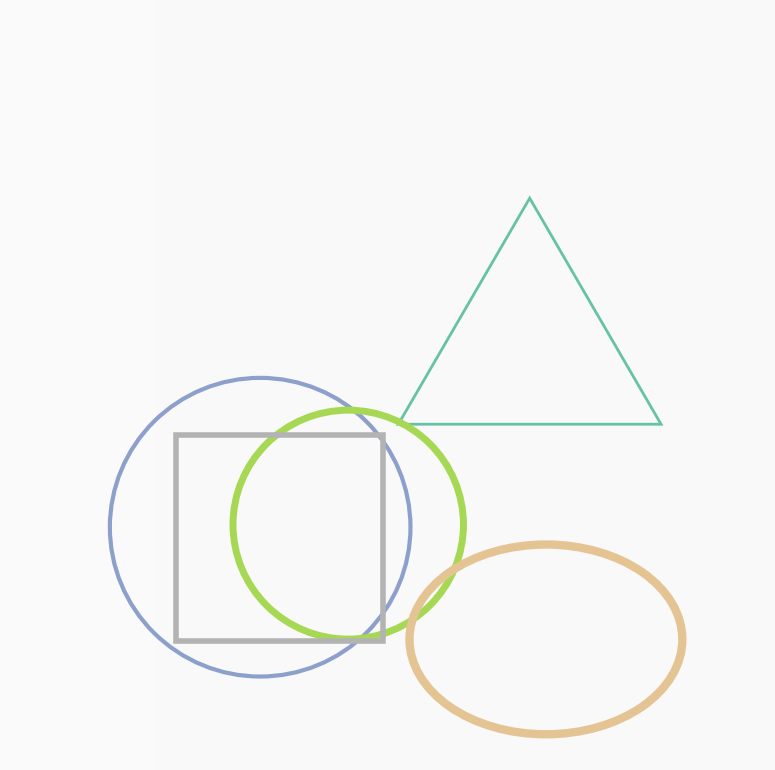[{"shape": "triangle", "thickness": 1, "radius": 0.98, "center": [0.683, 0.547]}, {"shape": "circle", "thickness": 1.5, "radius": 0.97, "center": [0.336, 0.315]}, {"shape": "circle", "thickness": 2.5, "radius": 0.74, "center": [0.449, 0.319]}, {"shape": "oval", "thickness": 3, "radius": 0.88, "center": [0.704, 0.17]}, {"shape": "square", "thickness": 2, "radius": 0.67, "center": [0.36, 0.301]}]